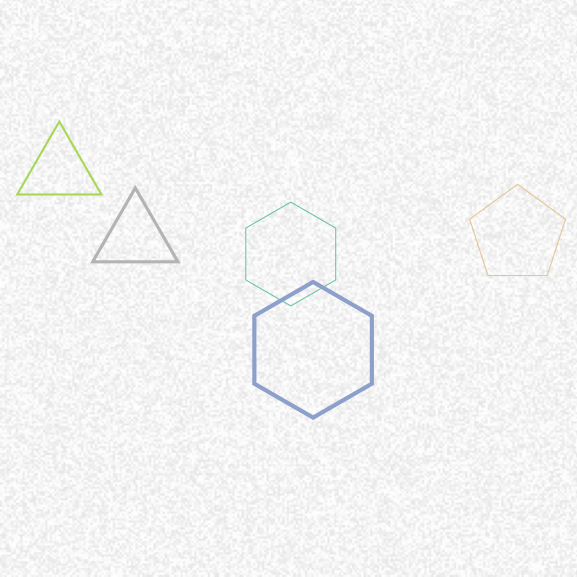[{"shape": "hexagon", "thickness": 0.5, "radius": 0.45, "center": [0.503, 0.559]}, {"shape": "hexagon", "thickness": 2, "radius": 0.59, "center": [0.542, 0.393]}, {"shape": "triangle", "thickness": 1, "radius": 0.42, "center": [0.103, 0.704]}, {"shape": "pentagon", "thickness": 0.5, "radius": 0.44, "center": [0.896, 0.593]}, {"shape": "triangle", "thickness": 1.5, "radius": 0.43, "center": [0.234, 0.588]}]